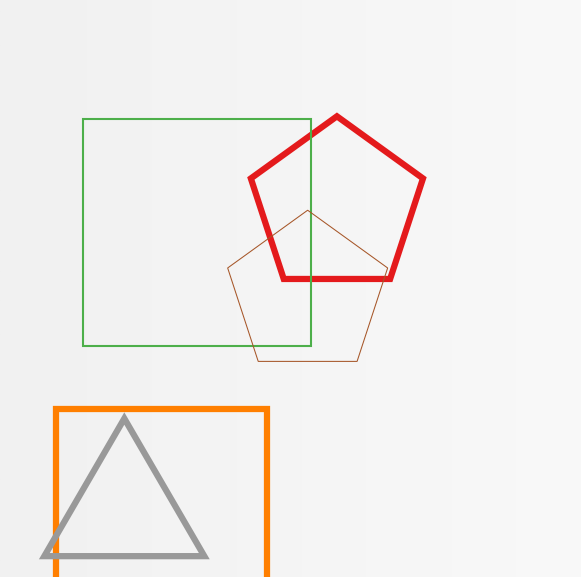[{"shape": "pentagon", "thickness": 3, "radius": 0.78, "center": [0.58, 0.642]}, {"shape": "square", "thickness": 1, "radius": 0.98, "center": [0.339, 0.597]}, {"shape": "square", "thickness": 3, "radius": 0.91, "center": [0.278, 0.11]}, {"shape": "pentagon", "thickness": 0.5, "radius": 0.72, "center": [0.529, 0.49]}, {"shape": "triangle", "thickness": 3, "radius": 0.79, "center": [0.214, 0.116]}]